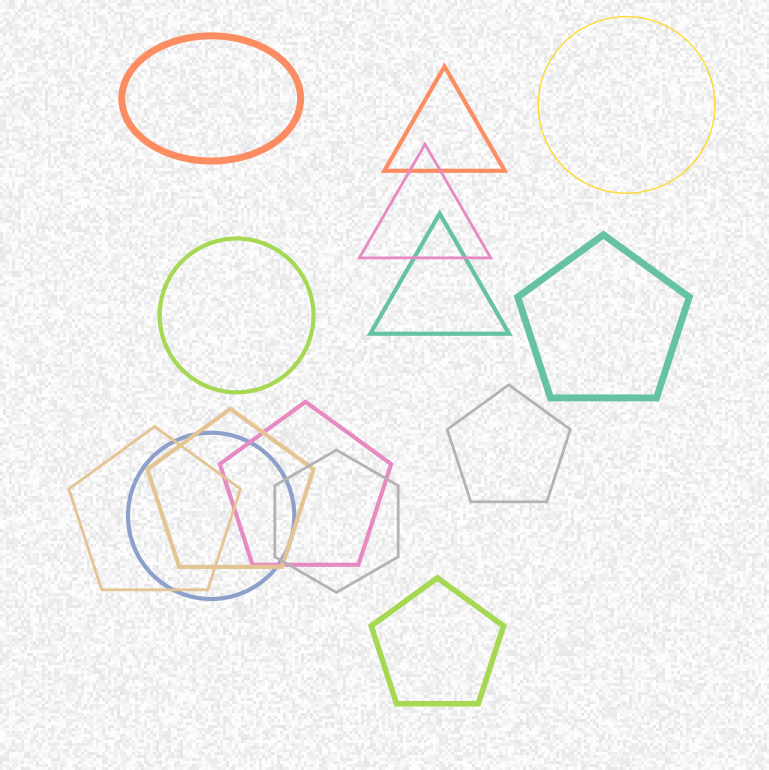[{"shape": "triangle", "thickness": 1.5, "radius": 0.52, "center": [0.571, 0.619]}, {"shape": "pentagon", "thickness": 2.5, "radius": 0.59, "center": [0.784, 0.578]}, {"shape": "triangle", "thickness": 1.5, "radius": 0.45, "center": [0.577, 0.823]}, {"shape": "oval", "thickness": 2.5, "radius": 0.58, "center": [0.274, 0.872]}, {"shape": "circle", "thickness": 1.5, "radius": 0.54, "center": [0.274, 0.33]}, {"shape": "triangle", "thickness": 1, "radius": 0.49, "center": [0.552, 0.714]}, {"shape": "pentagon", "thickness": 1.5, "radius": 0.58, "center": [0.397, 0.361]}, {"shape": "pentagon", "thickness": 2, "radius": 0.45, "center": [0.568, 0.159]}, {"shape": "circle", "thickness": 1.5, "radius": 0.5, "center": [0.307, 0.59]}, {"shape": "circle", "thickness": 0.5, "radius": 0.57, "center": [0.814, 0.864]}, {"shape": "pentagon", "thickness": 1.5, "radius": 0.57, "center": [0.299, 0.356]}, {"shape": "pentagon", "thickness": 1, "radius": 0.59, "center": [0.201, 0.329]}, {"shape": "hexagon", "thickness": 1, "radius": 0.46, "center": [0.437, 0.323]}, {"shape": "pentagon", "thickness": 1, "radius": 0.42, "center": [0.661, 0.416]}]